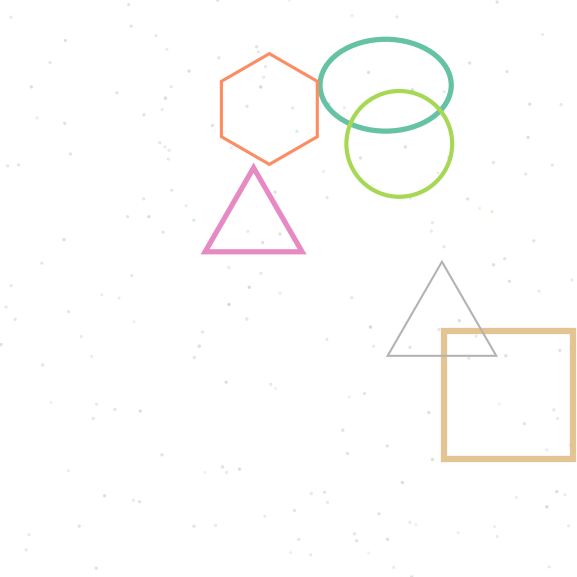[{"shape": "oval", "thickness": 2.5, "radius": 0.57, "center": [0.668, 0.852]}, {"shape": "hexagon", "thickness": 1.5, "radius": 0.48, "center": [0.466, 0.81]}, {"shape": "triangle", "thickness": 2.5, "radius": 0.49, "center": [0.439, 0.612]}, {"shape": "circle", "thickness": 2, "radius": 0.46, "center": [0.691, 0.75]}, {"shape": "square", "thickness": 3, "radius": 0.56, "center": [0.881, 0.315]}, {"shape": "triangle", "thickness": 1, "radius": 0.54, "center": [0.765, 0.437]}]